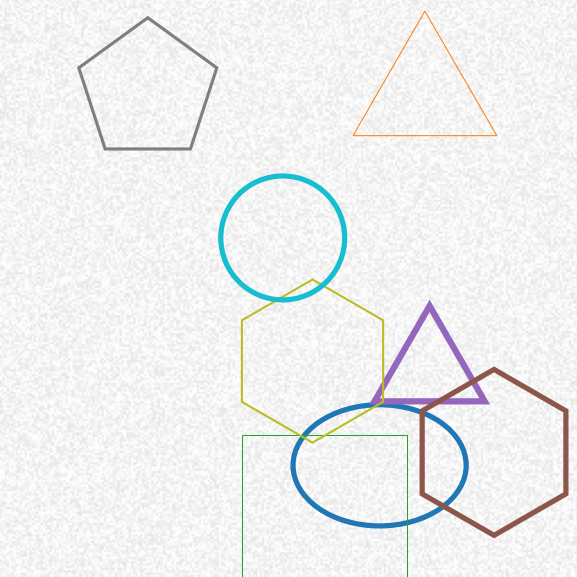[{"shape": "oval", "thickness": 2.5, "radius": 0.75, "center": [0.657, 0.193]}, {"shape": "triangle", "thickness": 0.5, "radius": 0.72, "center": [0.736, 0.836]}, {"shape": "square", "thickness": 0.5, "radius": 0.72, "center": [0.562, 0.102]}, {"shape": "triangle", "thickness": 3, "radius": 0.55, "center": [0.744, 0.359]}, {"shape": "hexagon", "thickness": 2.5, "radius": 0.72, "center": [0.855, 0.216]}, {"shape": "pentagon", "thickness": 1.5, "radius": 0.63, "center": [0.256, 0.843]}, {"shape": "hexagon", "thickness": 1, "radius": 0.71, "center": [0.541, 0.374]}, {"shape": "circle", "thickness": 2.5, "radius": 0.54, "center": [0.49, 0.587]}]